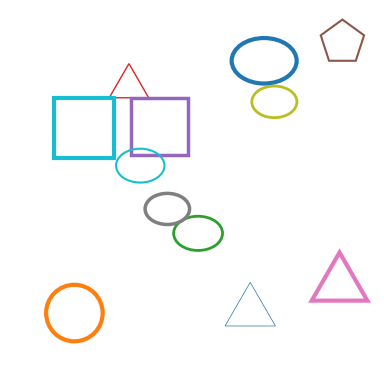[{"shape": "triangle", "thickness": 0.5, "radius": 0.38, "center": [0.65, 0.191]}, {"shape": "oval", "thickness": 3, "radius": 0.42, "center": [0.686, 0.842]}, {"shape": "circle", "thickness": 3, "radius": 0.37, "center": [0.193, 0.187]}, {"shape": "oval", "thickness": 2, "radius": 0.32, "center": [0.514, 0.394]}, {"shape": "triangle", "thickness": 1, "radius": 0.3, "center": [0.335, 0.776]}, {"shape": "square", "thickness": 2.5, "radius": 0.37, "center": [0.414, 0.671]}, {"shape": "pentagon", "thickness": 1.5, "radius": 0.3, "center": [0.889, 0.89]}, {"shape": "triangle", "thickness": 3, "radius": 0.42, "center": [0.882, 0.261]}, {"shape": "oval", "thickness": 2.5, "radius": 0.29, "center": [0.435, 0.457]}, {"shape": "oval", "thickness": 2, "radius": 0.29, "center": [0.713, 0.735]}, {"shape": "oval", "thickness": 1.5, "radius": 0.31, "center": [0.364, 0.57]}, {"shape": "square", "thickness": 3, "radius": 0.39, "center": [0.218, 0.668]}]